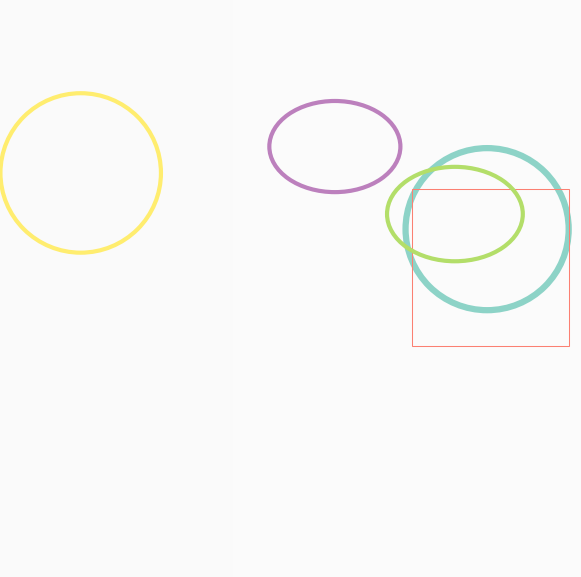[{"shape": "circle", "thickness": 3, "radius": 0.7, "center": [0.838, 0.602]}, {"shape": "square", "thickness": 0.5, "radius": 0.68, "center": [0.844, 0.536]}, {"shape": "oval", "thickness": 2, "radius": 0.58, "center": [0.783, 0.628]}, {"shape": "oval", "thickness": 2, "radius": 0.56, "center": [0.576, 0.745]}, {"shape": "circle", "thickness": 2, "radius": 0.69, "center": [0.139, 0.7]}]